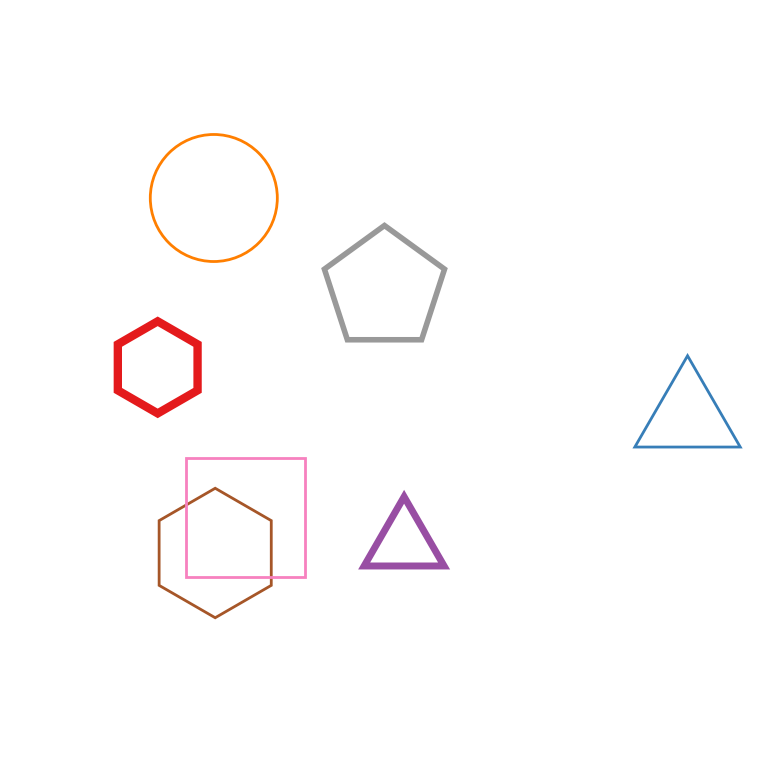[{"shape": "hexagon", "thickness": 3, "radius": 0.3, "center": [0.205, 0.523]}, {"shape": "triangle", "thickness": 1, "radius": 0.4, "center": [0.893, 0.459]}, {"shape": "triangle", "thickness": 2.5, "radius": 0.3, "center": [0.525, 0.295]}, {"shape": "circle", "thickness": 1, "radius": 0.41, "center": [0.278, 0.743]}, {"shape": "hexagon", "thickness": 1, "radius": 0.42, "center": [0.279, 0.282]}, {"shape": "square", "thickness": 1, "radius": 0.39, "center": [0.319, 0.328]}, {"shape": "pentagon", "thickness": 2, "radius": 0.41, "center": [0.499, 0.625]}]